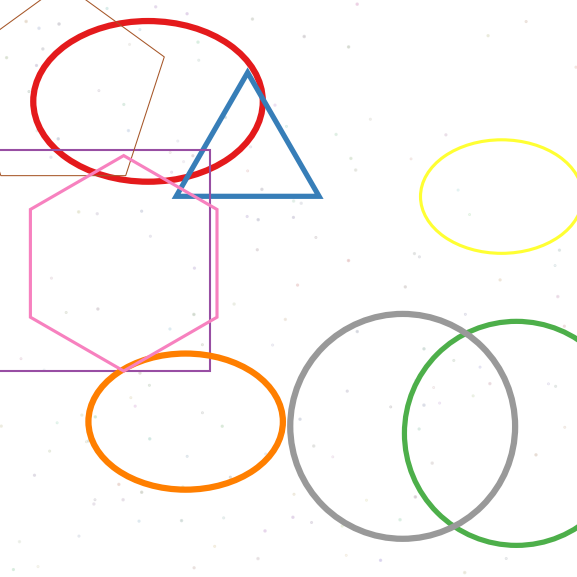[{"shape": "oval", "thickness": 3, "radius": 0.99, "center": [0.256, 0.824]}, {"shape": "triangle", "thickness": 2.5, "radius": 0.71, "center": [0.429, 0.731]}, {"shape": "circle", "thickness": 2.5, "radius": 0.97, "center": [0.894, 0.249]}, {"shape": "square", "thickness": 1, "radius": 0.96, "center": [0.172, 0.549]}, {"shape": "oval", "thickness": 3, "radius": 0.84, "center": [0.321, 0.269]}, {"shape": "oval", "thickness": 1.5, "radius": 0.7, "center": [0.869, 0.659]}, {"shape": "pentagon", "thickness": 0.5, "radius": 0.92, "center": [0.11, 0.844]}, {"shape": "hexagon", "thickness": 1.5, "radius": 0.93, "center": [0.214, 0.543]}, {"shape": "circle", "thickness": 3, "radius": 0.97, "center": [0.697, 0.261]}]